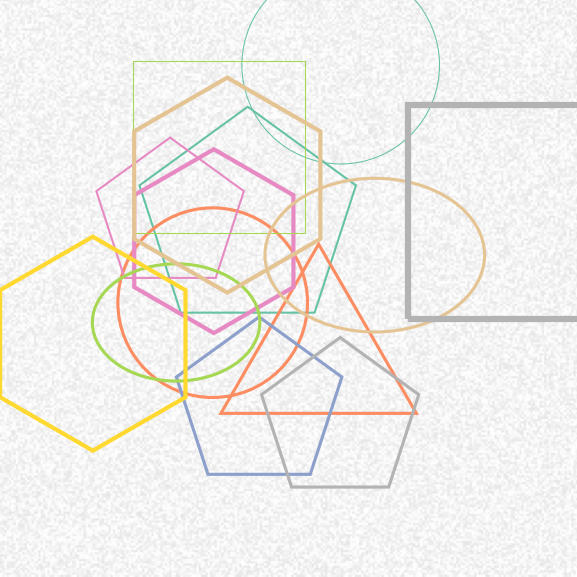[{"shape": "pentagon", "thickness": 1, "radius": 0.99, "center": [0.429, 0.617]}, {"shape": "circle", "thickness": 0.5, "radius": 0.86, "center": [0.59, 0.886]}, {"shape": "triangle", "thickness": 1.5, "radius": 0.98, "center": [0.552, 0.381]}, {"shape": "circle", "thickness": 1.5, "radius": 0.82, "center": [0.368, 0.475]}, {"shape": "pentagon", "thickness": 1.5, "radius": 0.75, "center": [0.449, 0.3]}, {"shape": "hexagon", "thickness": 2, "radius": 0.8, "center": [0.37, 0.582]}, {"shape": "pentagon", "thickness": 1, "radius": 0.67, "center": [0.295, 0.627]}, {"shape": "oval", "thickness": 1.5, "radius": 0.73, "center": [0.305, 0.441]}, {"shape": "square", "thickness": 0.5, "radius": 0.75, "center": [0.38, 0.745]}, {"shape": "hexagon", "thickness": 2, "radius": 0.93, "center": [0.161, 0.404]}, {"shape": "hexagon", "thickness": 2, "radius": 0.93, "center": [0.394, 0.679]}, {"shape": "oval", "thickness": 1.5, "radius": 0.95, "center": [0.649, 0.557]}, {"shape": "square", "thickness": 3, "radius": 0.93, "center": [0.892, 0.632]}, {"shape": "pentagon", "thickness": 1.5, "radius": 0.72, "center": [0.589, 0.272]}]